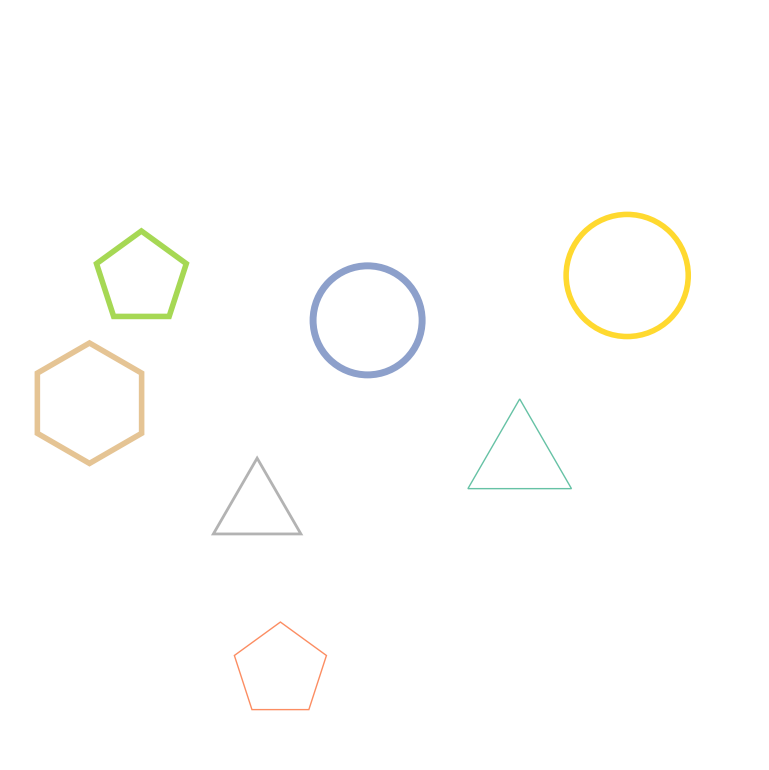[{"shape": "triangle", "thickness": 0.5, "radius": 0.39, "center": [0.675, 0.404]}, {"shape": "pentagon", "thickness": 0.5, "radius": 0.31, "center": [0.364, 0.129]}, {"shape": "circle", "thickness": 2.5, "radius": 0.35, "center": [0.477, 0.584]}, {"shape": "pentagon", "thickness": 2, "radius": 0.31, "center": [0.184, 0.639]}, {"shape": "circle", "thickness": 2, "radius": 0.4, "center": [0.815, 0.642]}, {"shape": "hexagon", "thickness": 2, "radius": 0.39, "center": [0.116, 0.476]}, {"shape": "triangle", "thickness": 1, "radius": 0.33, "center": [0.334, 0.339]}]